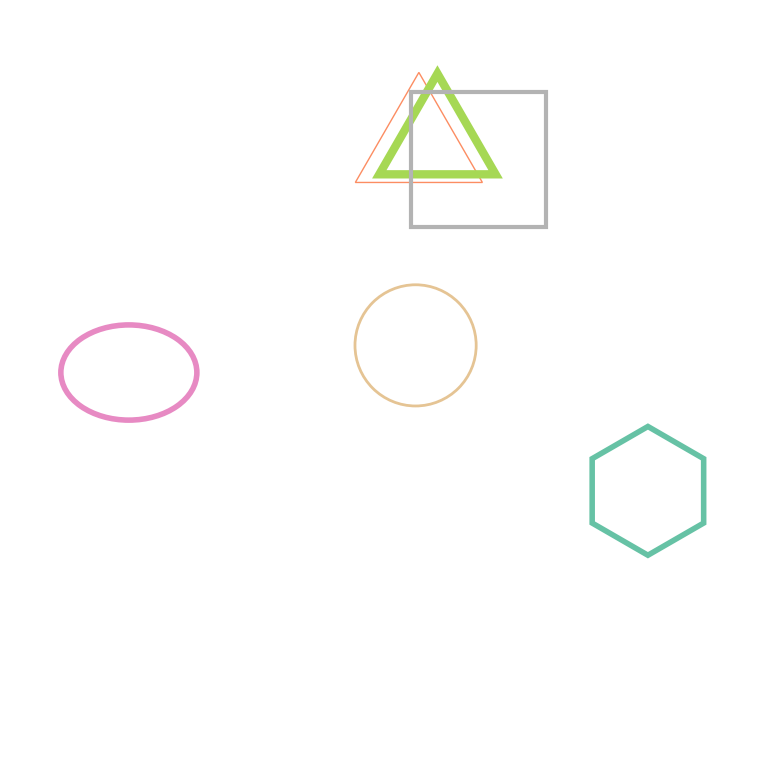[{"shape": "hexagon", "thickness": 2, "radius": 0.42, "center": [0.841, 0.363]}, {"shape": "triangle", "thickness": 0.5, "radius": 0.48, "center": [0.544, 0.811]}, {"shape": "oval", "thickness": 2, "radius": 0.44, "center": [0.167, 0.516]}, {"shape": "triangle", "thickness": 3, "radius": 0.44, "center": [0.568, 0.817]}, {"shape": "circle", "thickness": 1, "radius": 0.39, "center": [0.54, 0.551]}, {"shape": "square", "thickness": 1.5, "radius": 0.44, "center": [0.621, 0.793]}]